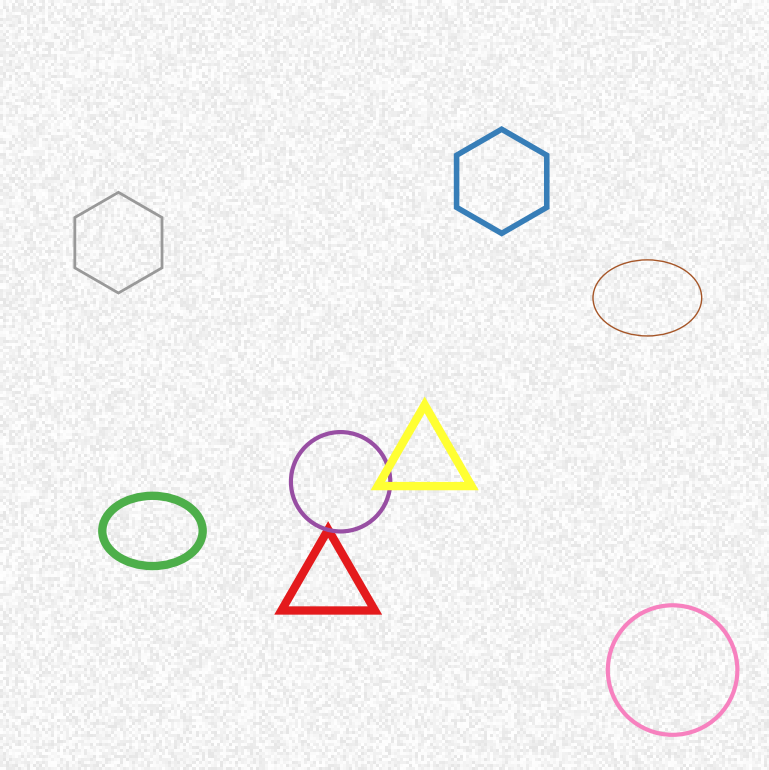[{"shape": "triangle", "thickness": 3, "radius": 0.35, "center": [0.426, 0.242]}, {"shape": "hexagon", "thickness": 2, "radius": 0.34, "center": [0.652, 0.765]}, {"shape": "oval", "thickness": 3, "radius": 0.33, "center": [0.198, 0.31]}, {"shape": "circle", "thickness": 1.5, "radius": 0.32, "center": [0.442, 0.374]}, {"shape": "triangle", "thickness": 3, "radius": 0.35, "center": [0.552, 0.404]}, {"shape": "oval", "thickness": 0.5, "radius": 0.35, "center": [0.841, 0.613]}, {"shape": "circle", "thickness": 1.5, "radius": 0.42, "center": [0.874, 0.13]}, {"shape": "hexagon", "thickness": 1, "radius": 0.33, "center": [0.154, 0.685]}]